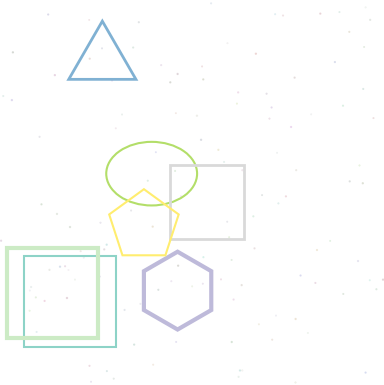[{"shape": "square", "thickness": 1.5, "radius": 0.59, "center": [0.182, 0.218]}, {"shape": "hexagon", "thickness": 3, "radius": 0.51, "center": [0.461, 0.245]}, {"shape": "triangle", "thickness": 2, "radius": 0.5, "center": [0.266, 0.844]}, {"shape": "oval", "thickness": 1.5, "radius": 0.59, "center": [0.394, 0.549]}, {"shape": "square", "thickness": 2, "radius": 0.48, "center": [0.538, 0.475]}, {"shape": "square", "thickness": 3, "radius": 0.59, "center": [0.137, 0.24]}, {"shape": "pentagon", "thickness": 1.5, "radius": 0.47, "center": [0.374, 0.414]}]